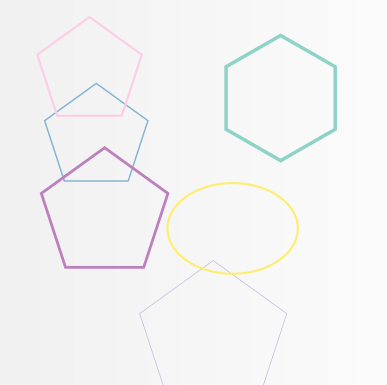[{"shape": "hexagon", "thickness": 2.5, "radius": 0.81, "center": [0.724, 0.745]}, {"shape": "pentagon", "thickness": 0.5, "radius": 1.0, "center": [0.55, 0.124]}, {"shape": "pentagon", "thickness": 1, "radius": 0.7, "center": [0.248, 0.643]}, {"shape": "pentagon", "thickness": 1.5, "radius": 0.71, "center": [0.231, 0.814]}, {"shape": "pentagon", "thickness": 2, "radius": 0.86, "center": [0.27, 0.445]}, {"shape": "oval", "thickness": 1.5, "radius": 0.84, "center": [0.6, 0.407]}]